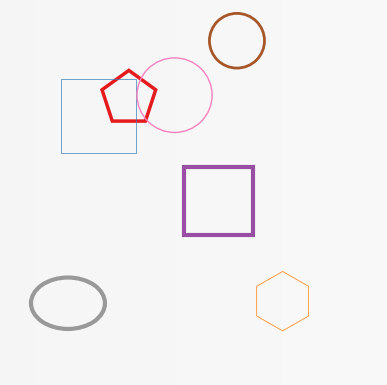[{"shape": "pentagon", "thickness": 2.5, "radius": 0.36, "center": [0.333, 0.744]}, {"shape": "square", "thickness": 0.5, "radius": 0.48, "center": [0.254, 0.699]}, {"shape": "square", "thickness": 3, "radius": 0.45, "center": [0.564, 0.478]}, {"shape": "hexagon", "thickness": 0.5, "radius": 0.39, "center": [0.729, 0.218]}, {"shape": "circle", "thickness": 2, "radius": 0.36, "center": [0.612, 0.894]}, {"shape": "circle", "thickness": 1, "radius": 0.48, "center": [0.451, 0.753]}, {"shape": "oval", "thickness": 3, "radius": 0.48, "center": [0.175, 0.212]}]